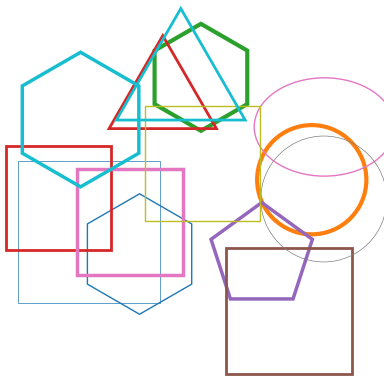[{"shape": "square", "thickness": 0.5, "radius": 0.92, "center": [0.232, 0.397]}, {"shape": "hexagon", "thickness": 1, "radius": 0.78, "center": [0.362, 0.34]}, {"shape": "circle", "thickness": 3, "radius": 0.71, "center": [0.81, 0.533]}, {"shape": "hexagon", "thickness": 3, "radius": 0.69, "center": [0.522, 0.799]}, {"shape": "triangle", "thickness": 2, "radius": 0.8, "center": [0.423, 0.746]}, {"shape": "square", "thickness": 2, "radius": 0.68, "center": [0.152, 0.486]}, {"shape": "pentagon", "thickness": 2.5, "radius": 0.69, "center": [0.68, 0.336]}, {"shape": "square", "thickness": 2, "radius": 0.82, "center": [0.75, 0.193]}, {"shape": "square", "thickness": 2.5, "radius": 0.69, "center": [0.337, 0.424]}, {"shape": "oval", "thickness": 1, "radius": 0.91, "center": [0.843, 0.67]}, {"shape": "circle", "thickness": 0.5, "radius": 0.82, "center": [0.841, 0.483]}, {"shape": "square", "thickness": 1, "radius": 0.74, "center": [0.526, 0.575]}, {"shape": "triangle", "thickness": 2, "radius": 0.97, "center": [0.47, 0.785]}, {"shape": "hexagon", "thickness": 2.5, "radius": 0.87, "center": [0.209, 0.689]}]